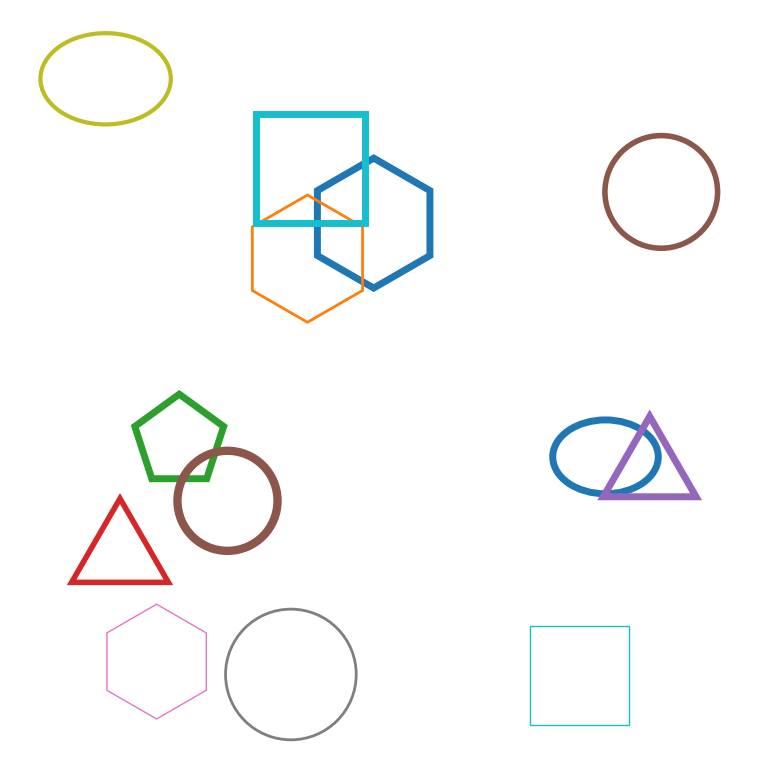[{"shape": "oval", "thickness": 2.5, "radius": 0.34, "center": [0.786, 0.407]}, {"shape": "hexagon", "thickness": 2.5, "radius": 0.42, "center": [0.485, 0.71]}, {"shape": "hexagon", "thickness": 1, "radius": 0.41, "center": [0.399, 0.664]}, {"shape": "pentagon", "thickness": 2.5, "radius": 0.3, "center": [0.233, 0.427]}, {"shape": "triangle", "thickness": 2, "radius": 0.36, "center": [0.156, 0.28]}, {"shape": "triangle", "thickness": 2.5, "radius": 0.35, "center": [0.844, 0.39]}, {"shape": "circle", "thickness": 3, "radius": 0.32, "center": [0.295, 0.35]}, {"shape": "circle", "thickness": 2, "radius": 0.37, "center": [0.859, 0.751]}, {"shape": "hexagon", "thickness": 0.5, "radius": 0.37, "center": [0.203, 0.141]}, {"shape": "circle", "thickness": 1, "radius": 0.42, "center": [0.378, 0.124]}, {"shape": "oval", "thickness": 1.5, "radius": 0.42, "center": [0.137, 0.898]}, {"shape": "square", "thickness": 2.5, "radius": 0.35, "center": [0.404, 0.782]}, {"shape": "square", "thickness": 0.5, "radius": 0.32, "center": [0.752, 0.122]}]